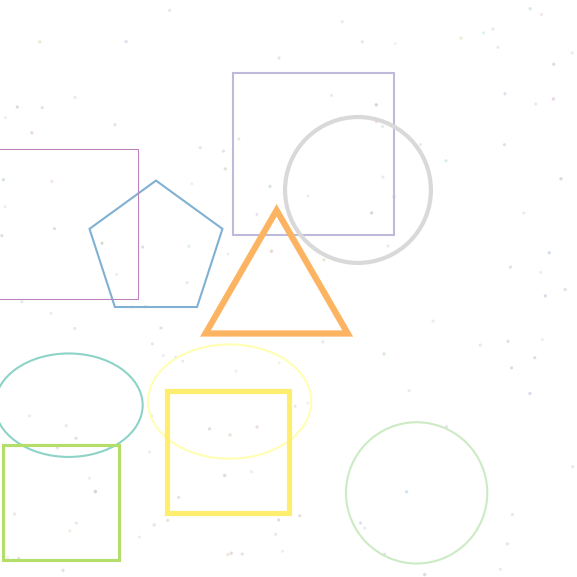[{"shape": "oval", "thickness": 1, "radius": 0.64, "center": [0.119, 0.298]}, {"shape": "oval", "thickness": 1, "radius": 0.71, "center": [0.398, 0.304]}, {"shape": "square", "thickness": 1, "radius": 0.7, "center": [0.543, 0.732]}, {"shape": "pentagon", "thickness": 1, "radius": 0.61, "center": [0.27, 0.565]}, {"shape": "triangle", "thickness": 3, "radius": 0.71, "center": [0.479, 0.493]}, {"shape": "square", "thickness": 1.5, "radius": 0.5, "center": [0.106, 0.129]}, {"shape": "circle", "thickness": 2, "radius": 0.63, "center": [0.62, 0.67]}, {"shape": "square", "thickness": 0.5, "radius": 0.65, "center": [0.11, 0.611]}, {"shape": "circle", "thickness": 1, "radius": 0.61, "center": [0.721, 0.146]}, {"shape": "square", "thickness": 2.5, "radius": 0.53, "center": [0.395, 0.217]}]